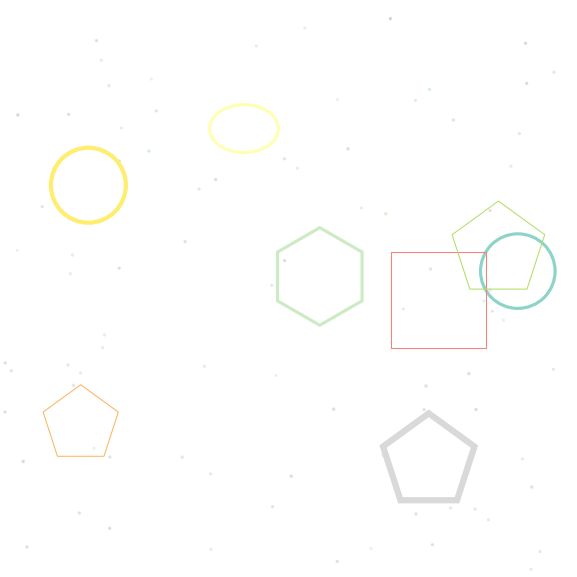[{"shape": "circle", "thickness": 1.5, "radius": 0.32, "center": [0.897, 0.53]}, {"shape": "oval", "thickness": 1.5, "radius": 0.3, "center": [0.423, 0.776]}, {"shape": "square", "thickness": 0.5, "radius": 0.41, "center": [0.76, 0.48]}, {"shape": "pentagon", "thickness": 0.5, "radius": 0.34, "center": [0.14, 0.264]}, {"shape": "pentagon", "thickness": 0.5, "radius": 0.42, "center": [0.863, 0.567]}, {"shape": "pentagon", "thickness": 3, "radius": 0.42, "center": [0.742, 0.2]}, {"shape": "hexagon", "thickness": 1.5, "radius": 0.42, "center": [0.554, 0.52]}, {"shape": "circle", "thickness": 2, "radius": 0.32, "center": [0.153, 0.678]}]